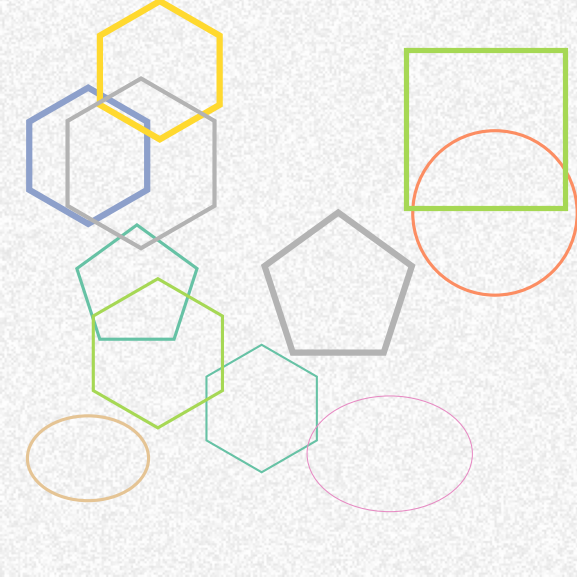[{"shape": "hexagon", "thickness": 1, "radius": 0.55, "center": [0.453, 0.292]}, {"shape": "pentagon", "thickness": 1.5, "radius": 0.55, "center": [0.237, 0.5]}, {"shape": "circle", "thickness": 1.5, "radius": 0.71, "center": [0.857, 0.63]}, {"shape": "hexagon", "thickness": 3, "radius": 0.59, "center": [0.153, 0.729]}, {"shape": "oval", "thickness": 0.5, "radius": 0.72, "center": [0.675, 0.213]}, {"shape": "square", "thickness": 2.5, "radius": 0.69, "center": [0.841, 0.776]}, {"shape": "hexagon", "thickness": 1.5, "radius": 0.65, "center": [0.273, 0.387]}, {"shape": "hexagon", "thickness": 3, "radius": 0.6, "center": [0.277, 0.878]}, {"shape": "oval", "thickness": 1.5, "radius": 0.52, "center": [0.152, 0.206]}, {"shape": "pentagon", "thickness": 3, "radius": 0.67, "center": [0.586, 0.497]}, {"shape": "hexagon", "thickness": 2, "radius": 0.73, "center": [0.244, 0.716]}]